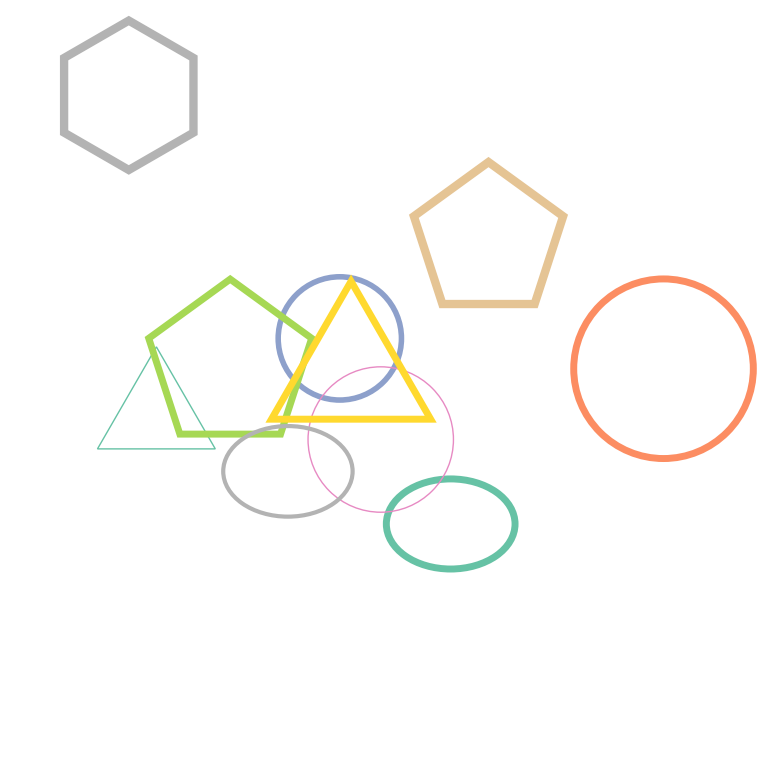[{"shape": "triangle", "thickness": 0.5, "radius": 0.44, "center": [0.203, 0.461]}, {"shape": "oval", "thickness": 2.5, "radius": 0.42, "center": [0.585, 0.32]}, {"shape": "circle", "thickness": 2.5, "radius": 0.58, "center": [0.862, 0.521]}, {"shape": "circle", "thickness": 2, "radius": 0.4, "center": [0.441, 0.561]}, {"shape": "circle", "thickness": 0.5, "radius": 0.47, "center": [0.494, 0.429]}, {"shape": "pentagon", "thickness": 2.5, "radius": 0.56, "center": [0.299, 0.526]}, {"shape": "triangle", "thickness": 2.5, "radius": 0.6, "center": [0.456, 0.515]}, {"shape": "pentagon", "thickness": 3, "radius": 0.51, "center": [0.634, 0.688]}, {"shape": "hexagon", "thickness": 3, "radius": 0.48, "center": [0.167, 0.876]}, {"shape": "oval", "thickness": 1.5, "radius": 0.42, "center": [0.374, 0.388]}]